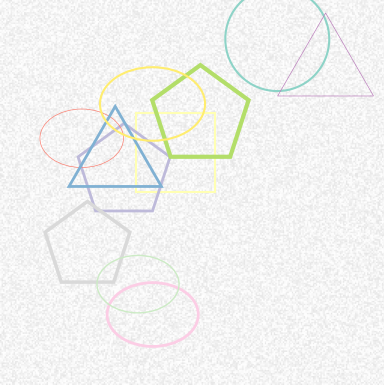[{"shape": "circle", "thickness": 1.5, "radius": 0.67, "center": [0.72, 0.898]}, {"shape": "square", "thickness": 1.5, "radius": 0.51, "center": [0.455, 0.604]}, {"shape": "pentagon", "thickness": 2, "radius": 0.63, "center": [0.322, 0.554]}, {"shape": "oval", "thickness": 0.5, "radius": 0.54, "center": [0.212, 0.641]}, {"shape": "triangle", "thickness": 2, "radius": 0.69, "center": [0.299, 0.585]}, {"shape": "pentagon", "thickness": 3, "radius": 0.66, "center": [0.52, 0.699]}, {"shape": "oval", "thickness": 2, "radius": 0.59, "center": [0.397, 0.183]}, {"shape": "pentagon", "thickness": 2.5, "radius": 0.58, "center": [0.227, 0.361]}, {"shape": "triangle", "thickness": 0.5, "radius": 0.72, "center": [0.846, 0.823]}, {"shape": "oval", "thickness": 1, "radius": 0.53, "center": [0.359, 0.262]}, {"shape": "oval", "thickness": 1.5, "radius": 0.68, "center": [0.396, 0.73]}]